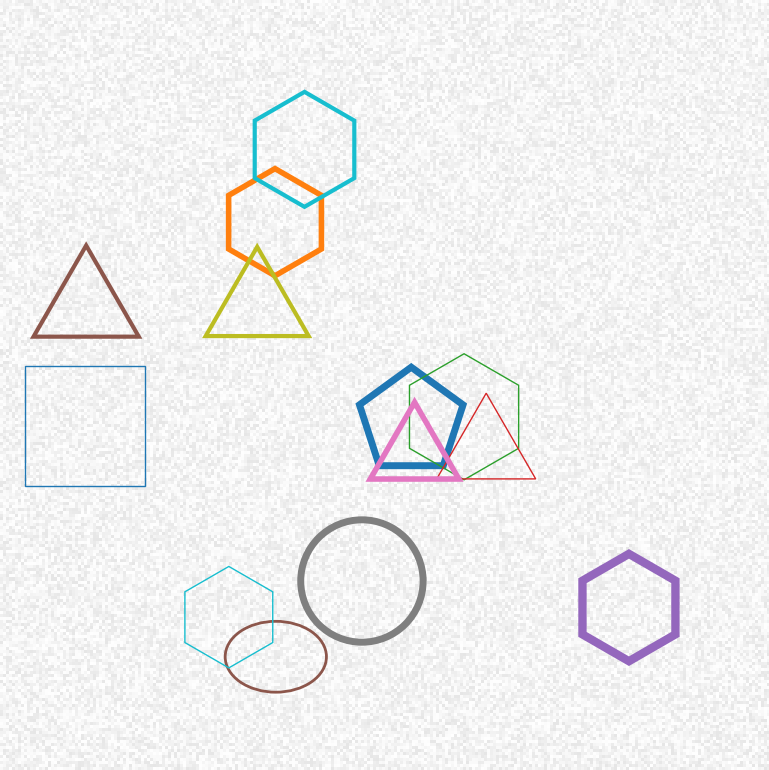[{"shape": "pentagon", "thickness": 2.5, "radius": 0.35, "center": [0.534, 0.452]}, {"shape": "square", "thickness": 0.5, "radius": 0.39, "center": [0.11, 0.446]}, {"shape": "hexagon", "thickness": 2, "radius": 0.35, "center": [0.357, 0.711]}, {"shape": "hexagon", "thickness": 0.5, "radius": 0.41, "center": [0.603, 0.459]}, {"shape": "triangle", "thickness": 0.5, "radius": 0.37, "center": [0.631, 0.415]}, {"shape": "hexagon", "thickness": 3, "radius": 0.35, "center": [0.817, 0.211]}, {"shape": "triangle", "thickness": 1.5, "radius": 0.39, "center": [0.112, 0.602]}, {"shape": "oval", "thickness": 1, "radius": 0.33, "center": [0.358, 0.147]}, {"shape": "triangle", "thickness": 2, "radius": 0.33, "center": [0.538, 0.411]}, {"shape": "circle", "thickness": 2.5, "radius": 0.4, "center": [0.47, 0.245]}, {"shape": "triangle", "thickness": 1.5, "radius": 0.39, "center": [0.334, 0.602]}, {"shape": "hexagon", "thickness": 1.5, "radius": 0.37, "center": [0.395, 0.806]}, {"shape": "hexagon", "thickness": 0.5, "radius": 0.33, "center": [0.297, 0.198]}]